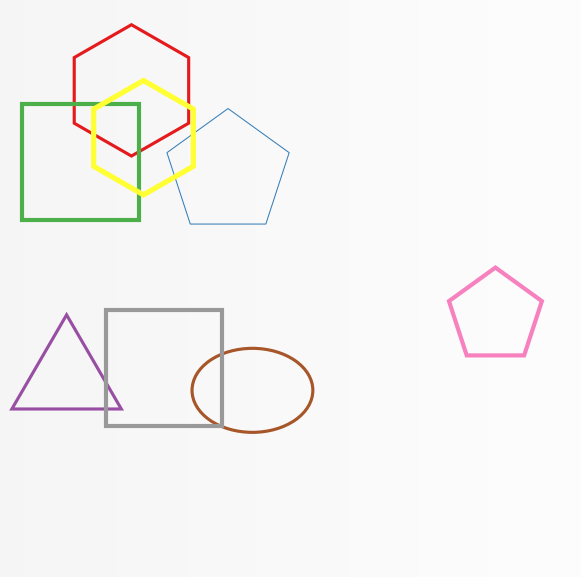[{"shape": "hexagon", "thickness": 1.5, "radius": 0.57, "center": [0.226, 0.843]}, {"shape": "pentagon", "thickness": 0.5, "radius": 0.55, "center": [0.392, 0.701]}, {"shape": "square", "thickness": 2, "radius": 0.5, "center": [0.138, 0.718]}, {"shape": "triangle", "thickness": 1.5, "radius": 0.54, "center": [0.115, 0.345]}, {"shape": "hexagon", "thickness": 2.5, "radius": 0.49, "center": [0.247, 0.761]}, {"shape": "oval", "thickness": 1.5, "radius": 0.52, "center": [0.434, 0.323]}, {"shape": "pentagon", "thickness": 2, "radius": 0.42, "center": [0.852, 0.452]}, {"shape": "square", "thickness": 2, "radius": 0.5, "center": [0.282, 0.362]}]